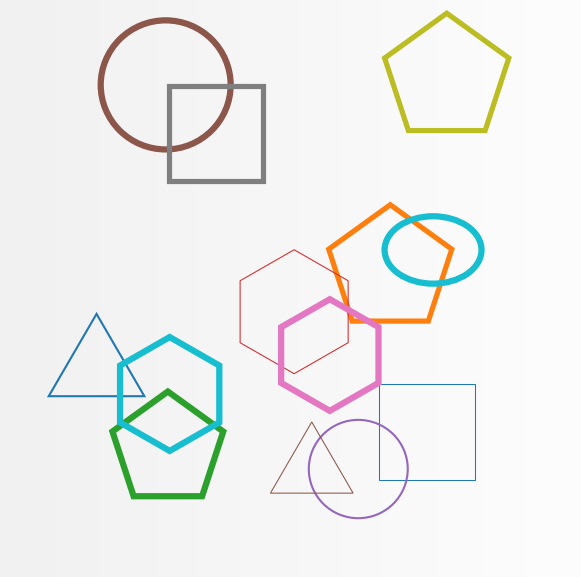[{"shape": "square", "thickness": 0.5, "radius": 0.41, "center": [0.735, 0.251]}, {"shape": "triangle", "thickness": 1, "radius": 0.47, "center": [0.166, 0.361]}, {"shape": "pentagon", "thickness": 2.5, "radius": 0.56, "center": [0.671, 0.533]}, {"shape": "pentagon", "thickness": 3, "radius": 0.5, "center": [0.289, 0.221]}, {"shape": "hexagon", "thickness": 0.5, "radius": 0.54, "center": [0.506, 0.459]}, {"shape": "circle", "thickness": 1, "radius": 0.43, "center": [0.616, 0.187]}, {"shape": "triangle", "thickness": 0.5, "radius": 0.41, "center": [0.536, 0.186]}, {"shape": "circle", "thickness": 3, "radius": 0.56, "center": [0.285, 0.852]}, {"shape": "hexagon", "thickness": 3, "radius": 0.48, "center": [0.567, 0.384]}, {"shape": "square", "thickness": 2.5, "radius": 0.41, "center": [0.372, 0.768]}, {"shape": "pentagon", "thickness": 2.5, "radius": 0.56, "center": [0.769, 0.864]}, {"shape": "hexagon", "thickness": 3, "radius": 0.49, "center": [0.292, 0.317]}, {"shape": "oval", "thickness": 3, "radius": 0.42, "center": [0.745, 0.566]}]